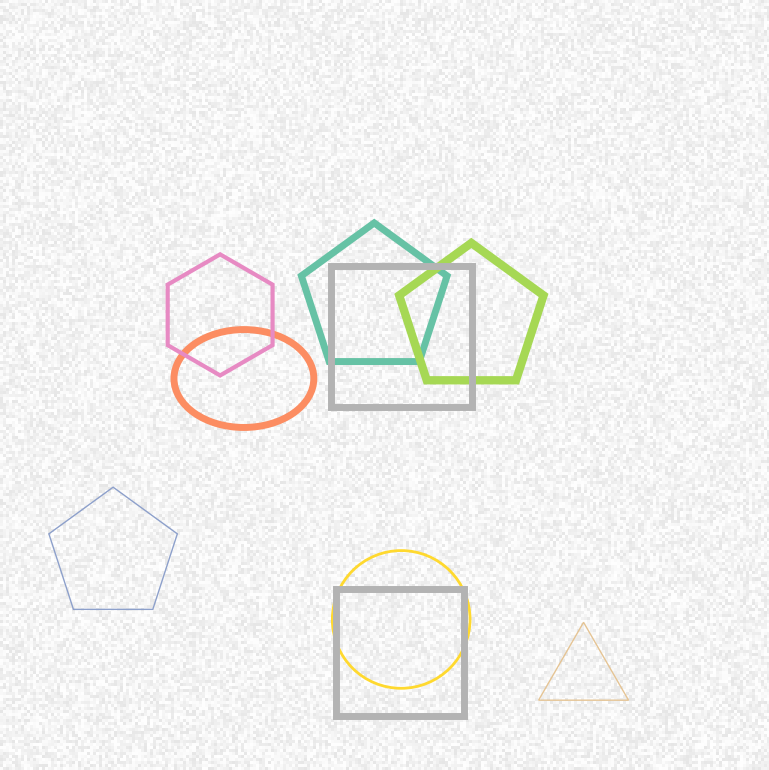[{"shape": "pentagon", "thickness": 2.5, "radius": 0.5, "center": [0.486, 0.611]}, {"shape": "oval", "thickness": 2.5, "radius": 0.45, "center": [0.317, 0.508]}, {"shape": "pentagon", "thickness": 0.5, "radius": 0.44, "center": [0.147, 0.28]}, {"shape": "hexagon", "thickness": 1.5, "radius": 0.39, "center": [0.286, 0.591]}, {"shape": "pentagon", "thickness": 3, "radius": 0.49, "center": [0.612, 0.586]}, {"shape": "circle", "thickness": 1, "radius": 0.45, "center": [0.521, 0.196]}, {"shape": "triangle", "thickness": 0.5, "radius": 0.34, "center": [0.758, 0.124]}, {"shape": "square", "thickness": 2.5, "radius": 0.41, "center": [0.519, 0.153]}, {"shape": "square", "thickness": 2.5, "radius": 0.46, "center": [0.522, 0.563]}]